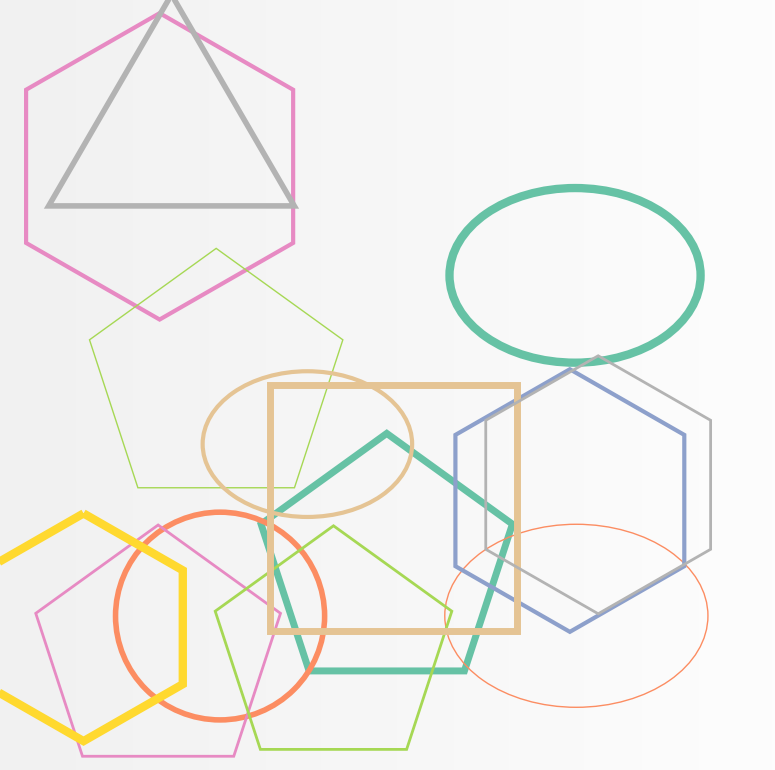[{"shape": "pentagon", "thickness": 2.5, "radius": 0.85, "center": [0.499, 0.267]}, {"shape": "oval", "thickness": 3, "radius": 0.81, "center": [0.742, 0.642]}, {"shape": "oval", "thickness": 0.5, "radius": 0.85, "center": [0.744, 0.2]}, {"shape": "circle", "thickness": 2, "radius": 0.67, "center": [0.284, 0.2]}, {"shape": "hexagon", "thickness": 1.5, "radius": 0.85, "center": [0.735, 0.35]}, {"shape": "hexagon", "thickness": 1.5, "radius": 0.99, "center": [0.206, 0.784]}, {"shape": "pentagon", "thickness": 1, "radius": 0.83, "center": [0.204, 0.152]}, {"shape": "pentagon", "thickness": 1, "radius": 0.8, "center": [0.43, 0.157]}, {"shape": "pentagon", "thickness": 0.5, "radius": 0.86, "center": [0.279, 0.506]}, {"shape": "hexagon", "thickness": 3, "radius": 0.74, "center": [0.108, 0.185]}, {"shape": "oval", "thickness": 1.5, "radius": 0.68, "center": [0.397, 0.423]}, {"shape": "square", "thickness": 2.5, "radius": 0.8, "center": [0.508, 0.34]}, {"shape": "triangle", "thickness": 2, "radius": 0.91, "center": [0.221, 0.824]}, {"shape": "hexagon", "thickness": 1, "radius": 0.84, "center": [0.772, 0.37]}]